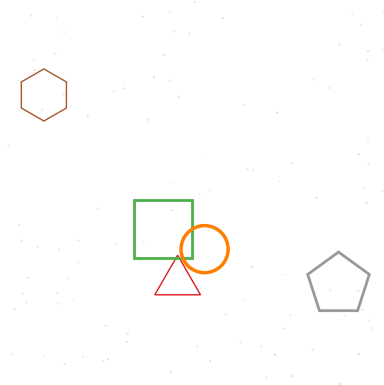[{"shape": "triangle", "thickness": 1, "radius": 0.34, "center": [0.461, 0.269]}, {"shape": "square", "thickness": 2, "radius": 0.38, "center": [0.423, 0.405]}, {"shape": "circle", "thickness": 2.5, "radius": 0.31, "center": [0.531, 0.353]}, {"shape": "hexagon", "thickness": 1, "radius": 0.34, "center": [0.114, 0.753]}, {"shape": "pentagon", "thickness": 2, "radius": 0.42, "center": [0.879, 0.261]}]